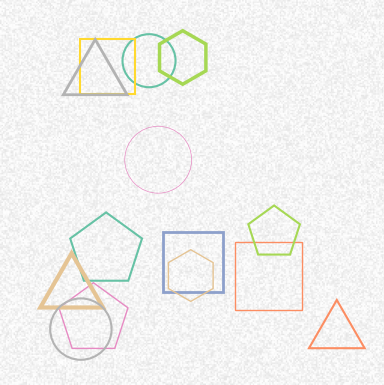[{"shape": "circle", "thickness": 1.5, "radius": 0.34, "center": [0.387, 0.842]}, {"shape": "pentagon", "thickness": 1.5, "radius": 0.49, "center": [0.276, 0.35]}, {"shape": "square", "thickness": 1, "radius": 0.44, "center": [0.697, 0.283]}, {"shape": "triangle", "thickness": 1.5, "radius": 0.42, "center": [0.875, 0.137]}, {"shape": "square", "thickness": 2, "radius": 0.39, "center": [0.501, 0.319]}, {"shape": "circle", "thickness": 0.5, "radius": 0.43, "center": [0.411, 0.585]}, {"shape": "pentagon", "thickness": 1, "radius": 0.47, "center": [0.243, 0.171]}, {"shape": "hexagon", "thickness": 2.5, "radius": 0.35, "center": [0.475, 0.851]}, {"shape": "pentagon", "thickness": 1.5, "radius": 0.35, "center": [0.712, 0.396]}, {"shape": "square", "thickness": 1.5, "radius": 0.36, "center": [0.28, 0.827]}, {"shape": "hexagon", "thickness": 1, "radius": 0.34, "center": [0.495, 0.284]}, {"shape": "triangle", "thickness": 3, "radius": 0.47, "center": [0.186, 0.248]}, {"shape": "circle", "thickness": 1.5, "radius": 0.4, "center": [0.21, 0.145]}, {"shape": "triangle", "thickness": 2, "radius": 0.48, "center": [0.247, 0.802]}]